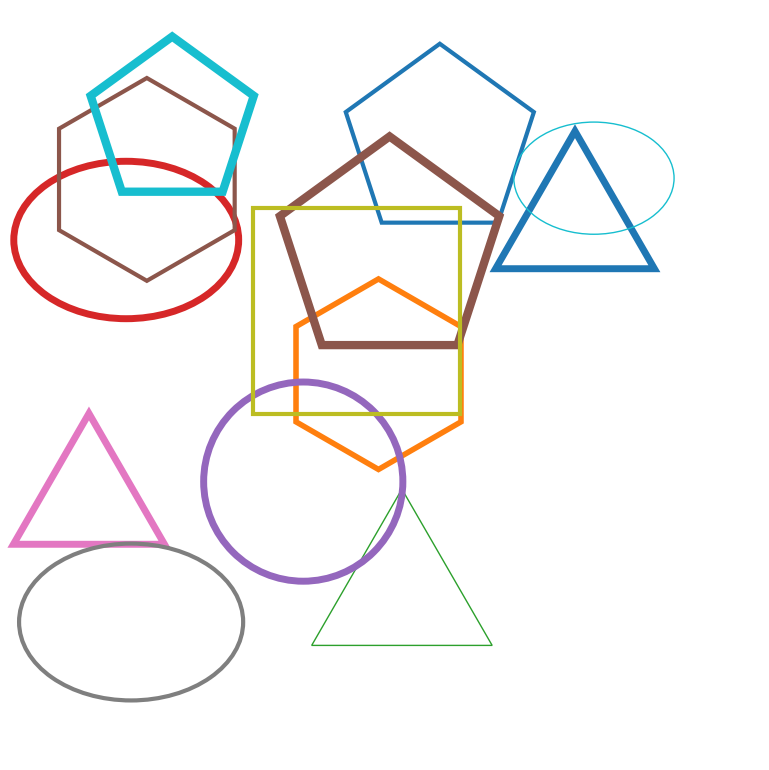[{"shape": "pentagon", "thickness": 1.5, "radius": 0.64, "center": [0.571, 0.815]}, {"shape": "triangle", "thickness": 2.5, "radius": 0.6, "center": [0.747, 0.711]}, {"shape": "hexagon", "thickness": 2, "radius": 0.62, "center": [0.492, 0.514]}, {"shape": "triangle", "thickness": 0.5, "radius": 0.68, "center": [0.522, 0.229]}, {"shape": "oval", "thickness": 2.5, "radius": 0.73, "center": [0.164, 0.688]}, {"shape": "circle", "thickness": 2.5, "radius": 0.65, "center": [0.394, 0.375]}, {"shape": "pentagon", "thickness": 3, "radius": 0.75, "center": [0.506, 0.673]}, {"shape": "hexagon", "thickness": 1.5, "radius": 0.66, "center": [0.191, 0.767]}, {"shape": "triangle", "thickness": 2.5, "radius": 0.57, "center": [0.116, 0.35]}, {"shape": "oval", "thickness": 1.5, "radius": 0.73, "center": [0.17, 0.192]}, {"shape": "square", "thickness": 1.5, "radius": 0.67, "center": [0.463, 0.596]}, {"shape": "oval", "thickness": 0.5, "radius": 0.52, "center": [0.771, 0.769]}, {"shape": "pentagon", "thickness": 3, "radius": 0.56, "center": [0.224, 0.841]}]